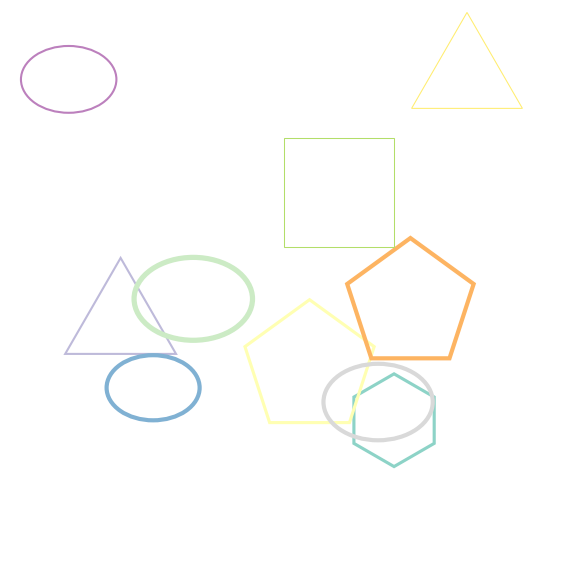[{"shape": "hexagon", "thickness": 1.5, "radius": 0.4, "center": [0.682, 0.271]}, {"shape": "pentagon", "thickness": 1.5, "radius": 0.59, "center": [0.536, 0.363]}, {"shape": "triangle", "thickness": 1, "radius": 0.55, "center": [0.209, 0.442]}, {"shape": "oval", "thickness": 2, "radius": 0.4, "center": [0.265, 0.328]}, {"shape": "pentagon", "thickness": 2, "radius": 0.58, "center": [0.711, 0.472]}, {"shape": "square", "thickness": 0.5, "radius": 0.47, "center": [0.587, 0.665]}, {"shape": "oval", "thickness": 2, "radius": 0.47, "center": [0.655, 0.303]}, {"shape": "oval", "thickness": 1, "radius": 0.41, "center": [0.119, 0.862]}, {"shape": "oval", "thickness": 2.5, "radius": 0.51, "center": [0.335, 0.482]}, {"shape": "triangle", "thickness": 0.5, "radius": 0.55, "center": [0.809, 0.867]}]